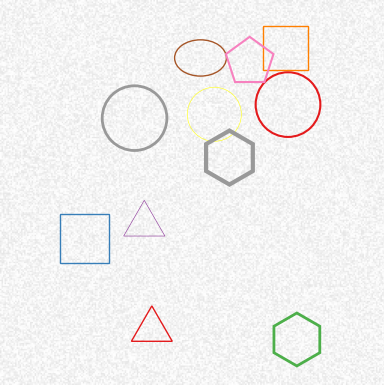[{"shape": "triangle", "thickness": 1, "radius": 0.31, "center": [0.394, 0.144]}, {"shape": "circle", "thickness": 1.5, "radius": 0.42, "center": [0.748, 0.728]}, {"shape": "square", "thickness": 1, "radius": 0.32, "center": [0.22, 0.38]}, {"shape": "hexagon", "thickness": 2, "radius": 0.34, "center": [0.771, 0.118]}, {"shape": "triangle", "thickness": 0.5, "radius": 0.31, "center": [0.375, 0.418]}, {"shape": "square", "thickness": 1, "radius": 0.29, "center": [0.742, 0.876]}, {"shape": "circle", "thickness": 0.5, "radius": 0.35, "center": [0.557, 0.703]}, {"shape": "oval", "thickness": 1, "radius": 0.34, "center": [0.521, 0.849]}, {"shape": "pentagon", "thickness": 1.5, "radius": 0.32, "center": [0.649, 0.839]}, {"shape": "hexagon", "thickness": 3, "radius": 0.35, "center": [0.596, 0.591]}, {"shape": "circle", "thickness": 2, "radius": 0.42, "center": [0.349, 0.693]}]